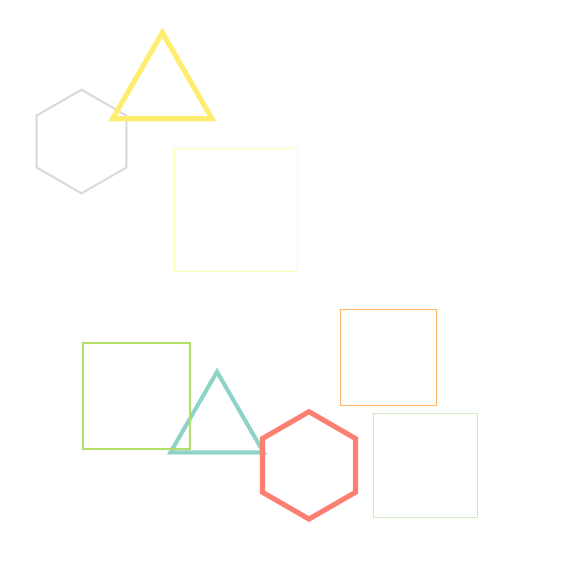[{"shape": "triangle", "thickness": 2, "radius": 0.47, "center": [0.376, 0.262]}, {"shape": "square", "thickness": 0.5, "radius": 0.53, "center": [0.408, 0.636]}, {"shape": "hexagon", "thickness": 2.5, "radius": 0.46, "center": [0.535, 0.193]}, {"shape": "square", "thickness": 0.5, "radius": 0.42, "center": [0.672, 0.38]}, {"shape": "square", "thickness": 1, "radius": 0.46, "center": [0.236, 0.313]}, {"shape": "hexagon", "thickness": 1, "radius": 0.45, "center": [0.141, 0.754]}, {"shape": "square", "thickness": 0.5, "radius": 0.45, "center": [0.735, 0.194]}, {"shape": "triangle", "thickness": 2.5, "radius": 0.5, "center": [0.281, 0.843]}]